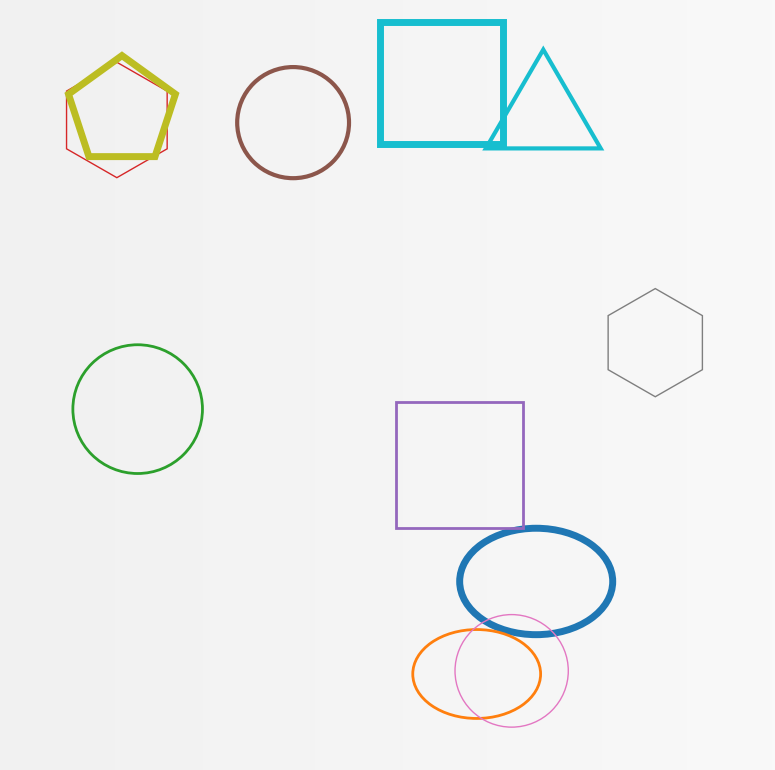[{"shape": "oval", "thickness": 2.5, "radius": 0.49, "center": [0.692, 0.245]}, {"shape": "oval", "thickness": 1, "radius": 0.41, "center": [0.615, 0.125]}, {"shape": "circle", "thickness": 1, "radius": 0.42, "center": [0.178, 0.469]}, {"shape": "hexagon", "thickness": 0.5, "radius": 0.37, "center": [0.151, 0.844]}, {"shape": "square", "thickness": 1, "radius": 0.41, "center": [0.593, 0.396]}, {"shape": "circle", "thickness": 1.5, "radius": 0.36, "center": [0.378, 0.841]}, {"shape": "circle", "thickness": 0.5, "radius": 0.37, "center": [0.66, 0.129]}, {"shape": "hexagon", "thickness": 0.5, "radius": 0.35, "center": [0.846, 0.555]}, {"shape": "pentagon", "thickness": 2.5, "radius": 0.36, "center": [0.157, 0.855]}, {"shape": "square", "thickness": 2.5, "radius": 0.4, "center": [0.57, 0.893]}, {"shape": "triangle", "thickness": 1.5, "radius": 0.43, "center": [0.701, 0.85]}]